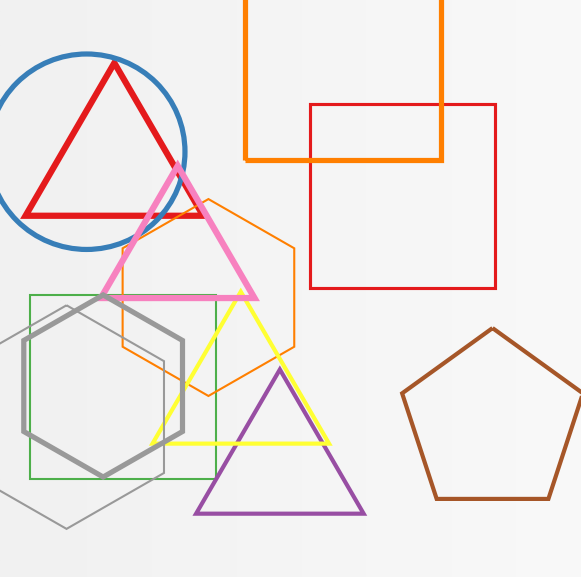[{"shape": "square", "thickness": 1.5, "radius": 0.8, "center": [0.693, 0.66]}, {"shape": "triangle", "thickness": 3, "radius": 0.88, "center": [0.197, 0.714]}, {"shape": "circle", "thickness": 2.5, "radius": 0.85, "center": [0.149, 0.736]}, {"shape": "square", "thickness": 1, "radius": 0.8, "center": [0.211, 0.329]}, {"shape": "triangle", "thickness": 2, "radius": 0.83, "center": [0.481, 0.193]}, {"shape": "square", "thickness": 2.5, "radius": 0.84, "center": [0.59, 0.891]}, {"shape": "hexagon", "thickness": 1, "radius": 0.85, "center": [0.359, 0.484]}, {"shape": "triangle", "thickness": 2, "radius": 0.88, "center": [0.414, 0.319]}, {"shape": "pentagon", "thickness": 2, "radius": 0.82, "center": [0.847, 0.268]}, {"shape": "triangle", "thickness": 3, "radius": 0.76, "center": [0.306, 0.559]}, {"shape": "hexagon", "thickness": 1, "radius": 0.97, "center": [0.114, 0.277]}, {"shape": "hexagon", "thickness": 2.5, "radius": 0.79, "center": [0.177, 0.331]}]